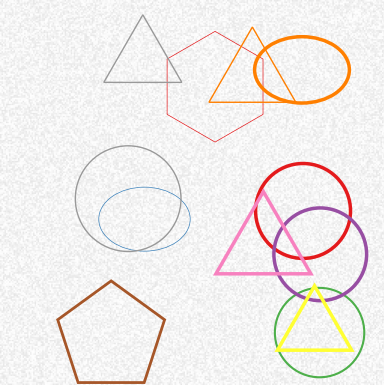[{"shape": "hexagon", "thickness": 0.5, "radius": 0.72, "center": [0.559, 0.775]}, {"shape": "circle", "thickness": 2.5, "radius": 0.62, "center": [0.787, 0.452]}, {"shape": "oval", "thickness": 0.5, "radius": 0.59, "center": [0.375, 0.431]}, {"shape": "circle", "thickness": 1.5, "radius": 0.58, "center": [0.83, 0.136]}, {"shape": "circle", "thickness": 2.5, "radius": 0.6, "center": [0.832, 0.339]}, {"shape": "triangle", "thickness": 1, "radius": 0.65, "center": [0.655, 0.8]}, {"shape": "oval", "thickness": 2.5, "radius": 0.62, "center": [0.784, 0.819]}, {"shape": "triangle", "thickness": 2.5, "radius": 0.56, "center": [0.817, 0.146]}, {"shape": "pentagon", "thickness": 2, "radius": 0.73, "center": [0.289, 0.124]}, {"shape": "triangle", "thickness": 2.5, "radius": 0.71, "center": [0.684, 0.36]}, {"shape": "triangle", "thickness": 1, "radius": 0.59, "center": [0.371, 0.845]}, {"shape": "circle", "thickness": 1, "radius": 0.69, "center": [0.333, 0.484]}]